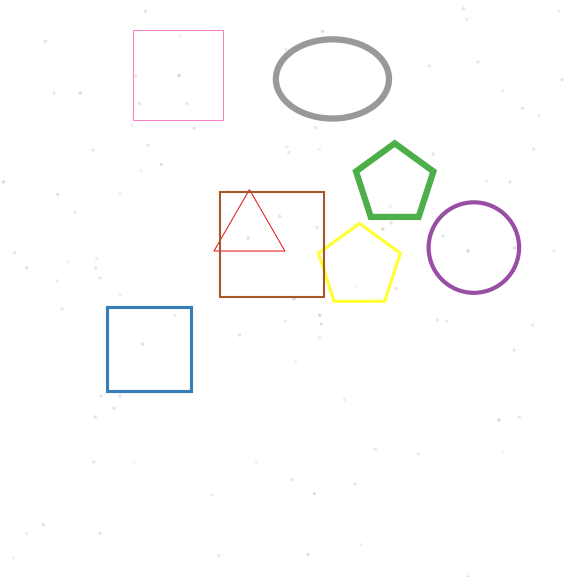[{"shape": "triangle", "thickness": 0.5, "radius": 0.35, "center": [0.432, 0.6]}, {"shape": "square", "thickness": 1.5, "radius": 0.36, "center": [0.257, 0.395]}, {"shape": "pentagon", "thickness": 3, "radius": 0.35, "center": [0.684, 0.681]}, {"shape": "circle", "thickness": 2, "radius": 0.39, "center": [0.821, 0.57]}, {"shape": "pentagon", "thickness": 1.5, "radius": 0.37, "center": [0.622, 0.538]}, {"shape": "square", "thickness": 1, "radius": 0.45, "center": [0.471, 0.576]}, {"shape": "square", "thickness": 0.5, "radius": 0.39, "center": [0.308, 0.869]}, {"shape": "oval", "thickness": 3, "radius": 0.49, "center": [0.576, 0.862]}]